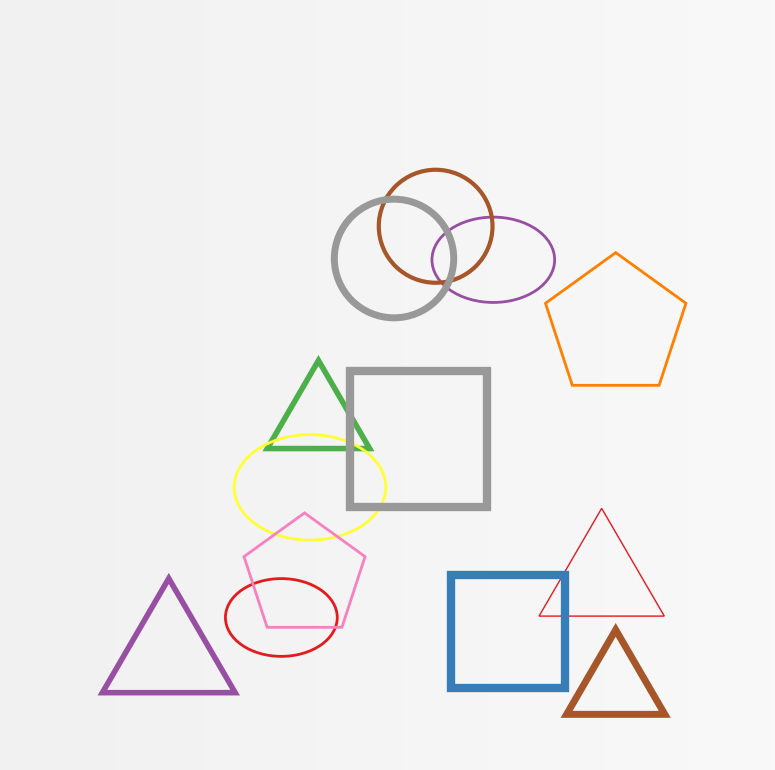[{"shape": "oval", "thickness": 1, "radius": 0.36, "center": [0.363, 0.198]}, {"shape": "triangle", "thickness": 0.5, "radius": 0.47, "center": [0.776, 0.247]}, {"shape": "square", "thickness": 3, "radius": 0.37, "center": [0.656, 0.18]}, {"shape": "triangle", "thickness": 2, "radius": 0.38, "center": [0.411, 0.456]}, {"shape": "oval", "thickness": 1, "radius": 0.4, "center": [0.637, 0.663]}, {"shape": "triangle", "thickness": 2, "radius": 0.49, "center": [0.218, 0.15]}, {"shape": "pentagon", "thickness": 1, "radius": 0.48, "center": [0.794, 0.577]}, {"shape": "oval", "thickness": 1, "radius": 0.49, "center": [0.4, 0.367]}, {"shape": "triangle", "thickness": 2.5, "radius": 0.37, "center": [0.794, 0.109]}, {"shape": "circle", "thickness": 1.5, "radius": 0.37, "center": [0.562, 0.706]}, {"shape": "pentagon", "thickness": 1, "radius": 0.41, "center": [0.393, 0.252]}, {"shape": "square", "thickness": 3, "radius": 0.44, "center": [0.54, 0.43]}, {"shape": "circle", "thickness": 2.5, "radius": 0.39, "center": [0.508, 0.664]}]